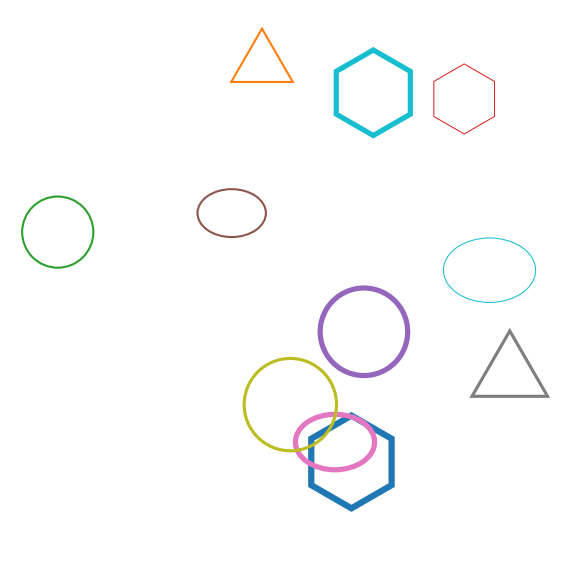[{"shape": "hexagon", "thickness": 3, "radius": 0.4, "center": [0.609, 0.199]}, {"shape": "triangle", "thickness": 1, "radius": 0.31, "center": [0.454, 0.888]}, {"shape": "circle", "thickness": 1, "radius": 0.31, "center": [0.1, 0.597]}, {"shape": "hexagon", "thickness": 0.5, "radius": 0.3, "center": [0.804, 0.828]}, {"shape": "circle", "thickness": 2.5, "radius": 0.38, "center": [0.63, 0.425]}, {"shape": "oval", "thickness": 1, "radius": 0.3, "center": [0.401, 0.63]}, {"shape": "oval", "thickness": 2.5, "radius": 0.34, "center": [0.58, 0.234]}, {"shape": "triangle", "thickness": 1.5, "radius": 0.38, "center": [0.883, 0.351]}, {"shape": "circle", "thickness": 1.5, "radius": 0.4, "center": [0.503, 0.298]}, {"shape": "hexagon", "thickness": 2.5, "radius": 0.37, "center": [0.646, 0.839]}, {"shape": "oval", "thickness": 0.5, "radius": 0.4, "center": [0.848, 0.531]}]